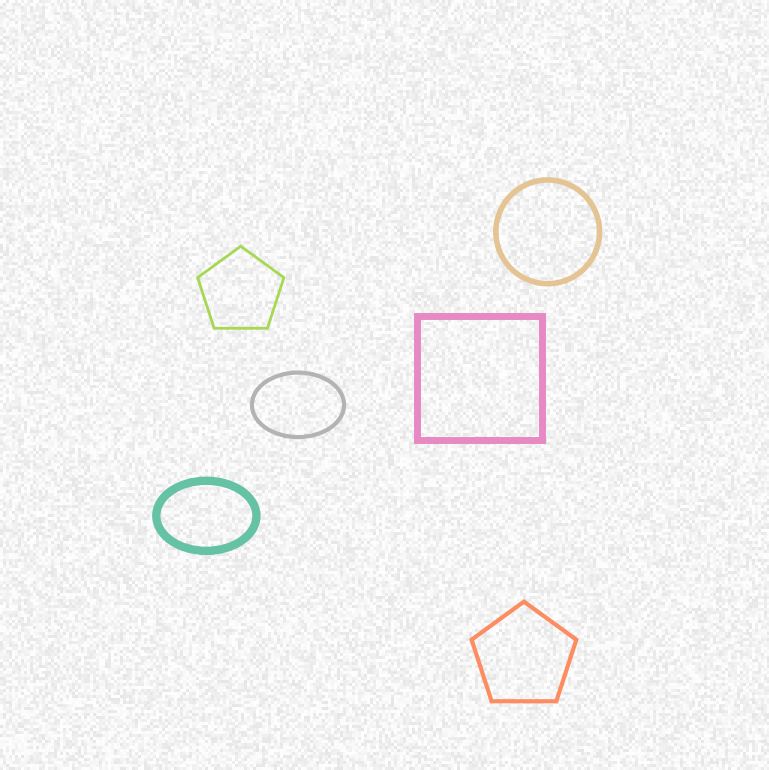[{"shape": "oval", "thickness": 3, "radius": 0.33, "center": [0.268, 0.33]}, {"shape": "pentagon", "thickness": 1.5, "radius": 0.36, "center": [0.68, 0.147]}, {"shape": "square", "thickness": 2.5, "radius": 0.4, "center": [0.623, 0.51]}, {"shape": "pentagon", "thickness": 1, "radius": 0.29, "center": [0.313, 0.621]}, {"shape": "circle", "thickness": 2, "radius": 0.34, "center": [0.711, 0.699]}, {"shape": "oval", "thickness": 1.5, "radius": 0.3, "center": [0.387, 0.474]}]